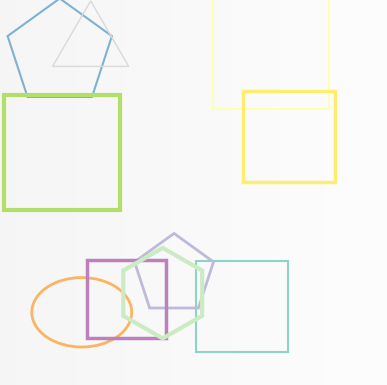[{"shape": "square", "thickness": 1.5, "radius": 0.59, "center": [0.625, 0.203]}, {"shape": "square", "thickness": 1.5, "radius": 0.75, "center": [0.699, 0.867]}, {"shape": "pentagon", "thickness": 2, "radius": 0.54, "center": [0.449, 0.287]}, {"shape": "pentagon", "thickness": 1.5, "radius": 0.71, "center": [0.154, 0.863]}, {"shape": "oval", "thickness": 2, "radius": 0.64, "center": [0.211, 0.189]}, {"shape": "square", "thickness": 3, "radius": 0.75, "center": [0.159, 0.603]}, {"shape": "triangle", "thickness": 1, "radius": 0.57, "center": [0.234, 0.884]}, {"shape": "square", "thickness": 2.5, "radius": 0.51, "center": [0.326, 0.223]}, {"shape": "hexagon", "thickness": 3, "radius": 0.59, "center": [0.42, 0.239]}, {"shape": "square", "thickness": 2.5, "radius": 0.59, "center": [0.746, 0.645]}]